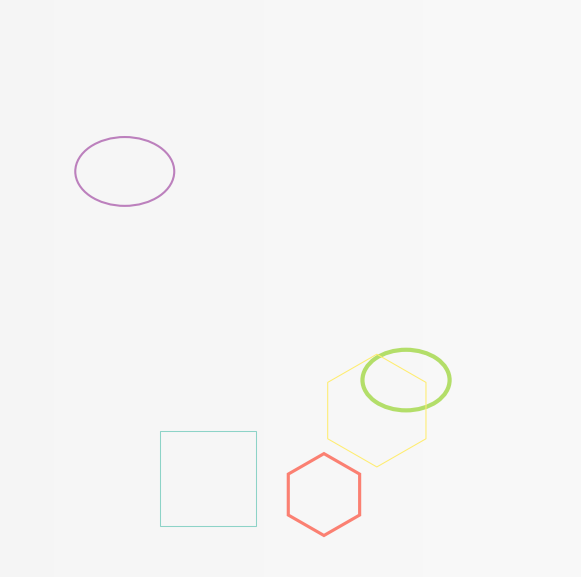[{"shape": "square", "thickness": 0.5, "radius": 0.41, "center": [0.357, 0.17]}, {"shape": "hexagon", "thickness": 1.5, "radius": 0.35, "center": [0.557, 0.143]}, {"shape": "oval", "thickness": 2, "radius": 0.37, "center": [0.699, 0.341]}, {"shape": "oval", "thickness": 1, "radius": 0.43, "center": [0.215, 0.702]}, {"shape": "hexagon", "thickness": 0.5, "radius": 0.49, "center": [0.648, 0.288]}]